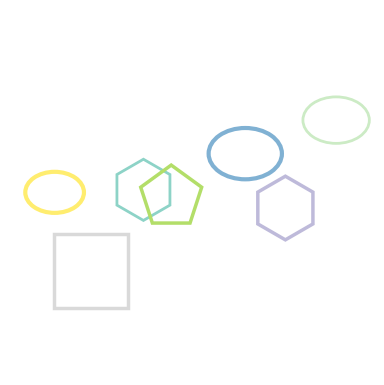[{"shape": "hexagon", "thickness": 2, "radius": 0.4, "center": [0.373, 0.507]}, {"shape": "hexagon", "thickness": 2.5, "radius": 0.41, "center": [0.741, 0.46]}, {"shape": "oval", "thickness": 3, "radius": 0.48, "center": [0.637, 0.601]}, {"shape": "pentagon", "thickness": 2.5, "radius": 0.42, "center": [0.445, 0.488]}, {"shape": "square", "thickness": 2.5, "radius": 0.48, "center": [0.236, 0.297]}, {"shape": "oval", "thickness": 2, "radius": 0.43, "center": [0.873, 0.688]}, {"shape": "oval", "thickness": 3, "radius": 0.38, "center": [0.142, 0.5]}]